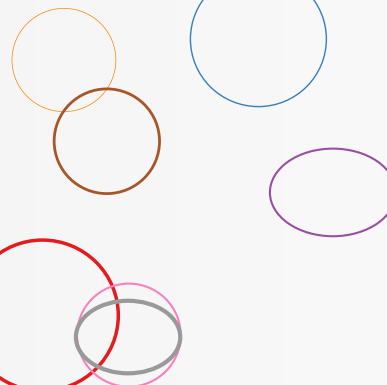[{"shape": "circle", "thickness": 2.5, "radius": 0.98, "center": [0.109, 0.181]}, {"shape": "circle", "thickness": 1, "radius": 0.88, "center": [0.667, 0.899]}, {"shape": "oval", "thickness": 1.5, "radius": 0.81, "center": [0.859, 0.5]}, {"shape": "circle", "thickness": 0.5, "radius": 0.67, "center": [0.165, 0.844]}, {"shape": "circle", "thickness": 2, "radius": 0.68, "center": [0.276, 0.633]}, {"shape": "circle", "thickness": 1.5, "radius": 0.67, "center": [0.333, 0.129]}, {"shape": "oval", "thickness": 3, "radius": 0.67, "center": [0.33, 0.125]}]